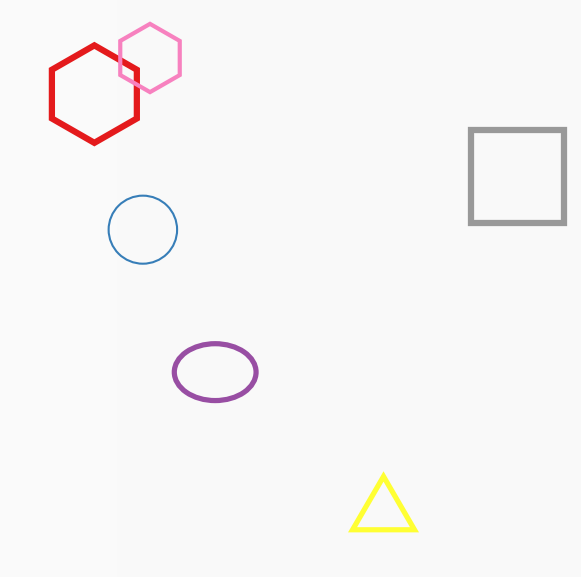[{"shape": "hexagon", "thickness": 3, "radius": 0.42, "center": [0.162, 0.836]}, {"shape": "circle", "thickness": 1, "radius": 0.29, "center": [0.246, 0.601]}, {"shape": "oval", "thickness": 2.5, "radius": 0.35, "center": [0.37, 0.355]}, {"shape": "triangle", "thickness": 2.5, "radius": 0.31, "center": [0.66, 0.113]}, {"shape": "hexagon", "thickness": 2, "radius": 0.3, "center": [0.258, 0.899]}, {"shape": "square", "thickness": 3, "radius": 0.4, "center": [0.89, 0.693]}]